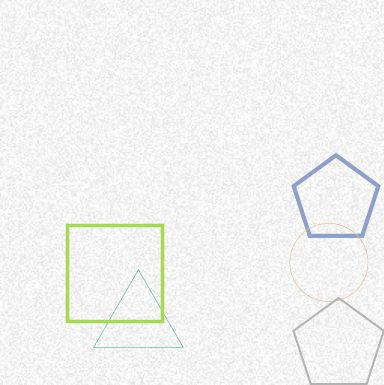[{"shape": "triangle", "thickness": 0.5, "radius": 0.67, "center": [0.36, 0.165]}, {"shape": "pentagon", "thickness": 3, "radius": 0.58, "center": [0.873, 0.481]}, {"shape": "square", "thickness": 2.5, "radius": 0.62, "center": [0.297, 0.291]}, {"shape": "circle", "thickness": 0.5, "radius": 0.51, "center": [0.854, 0.318]}, {"shape": "pentagon", "thickness": 1.5, "radius": 0.62, "center": [0.88, 0.102]}]